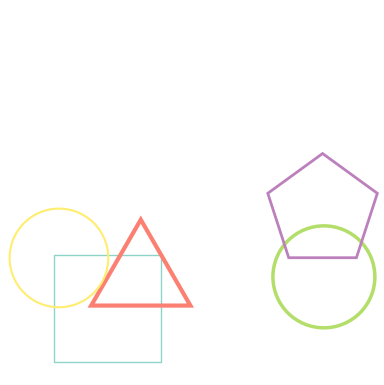[{"shape": "square", "thickness": 1, "radius": 0.7, "center": [0.28, 0.199]}, {"shape": "triangle", "thickness": 3, "radius": 0.74, "center": [0.366, 0.281]}, {"shape": "circle", "thickness": 2.5, "radius": 0.66, "center": [0.841, 0.281]}, {"shape": "pentagon", "thickness": 2, "radius": 0.75, "center": [0.838, 0.452]}, {"shape": "circle", "thickness": 1.5, "radius": 0.64, "center": [0.153, 0.33]}]